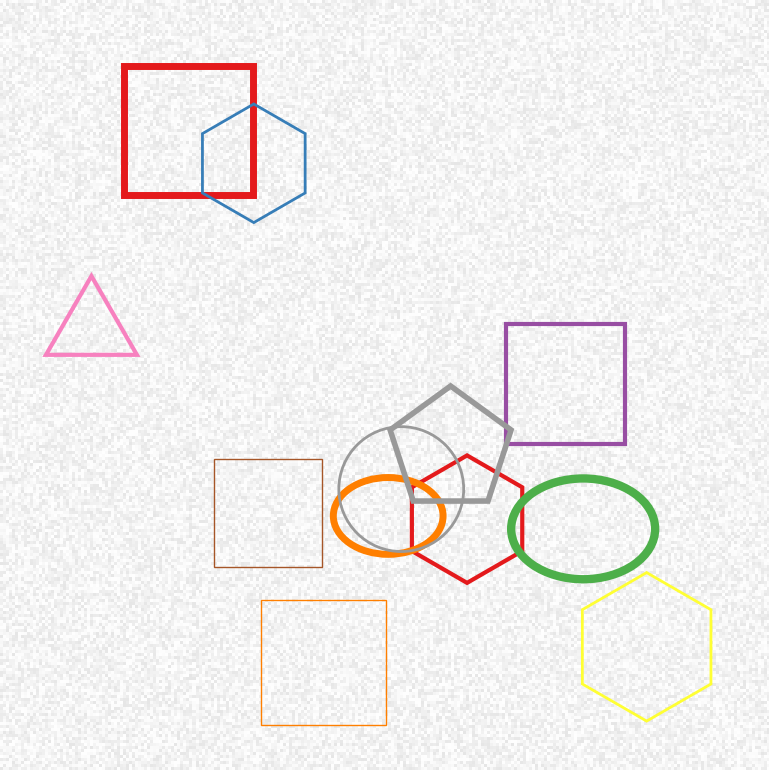[{"shape": "square", "thickness": 2.5, "radius": 0.42, "center": [0.245, 0.83]}, {"shape": "hexagon", "thickness": 1.5, "radius": 0.41, "center": [0.607, 0.326]}, {"shape": "hexagon", "thickness": 1, "radius": 0.39, "center": [0.33, 0.788]}, {"shape": "oval", "thickness": 3, "radius": 0.47, "center": [0.757, 0.313]}, {"shape": "square", "thickness": 1.5, "radius": 0.39, "center": [0.735, 0.501]}, {"shape": "square", "thickness": 0.5, "radius": 0.41, "center": [0.42, 0.139]}, {"shape": "oval", "thickness": 2.5, "radius": 0.36, "center": [0.504, 0.33]}, {"shape": "hexagon", "thickness": 1, "radius": 0.48, "center": [0.84, 0.16]}, {"shape": "square", "thickness": 0.5, "radius": 0.35, "center": [0.348, 0.334]}, {"shape": "triangle", "thickness": 1.5, "radius": 0.34, "center": [0.119, 0.573]}, {"shape": "pentagon", "thickness": 2, "radius": 0.41, "center": [0.585, 0.416]}, {"shape": "circle", "thickness": 1, "radius": 0.41, "center": [0.521, 0.365]}]